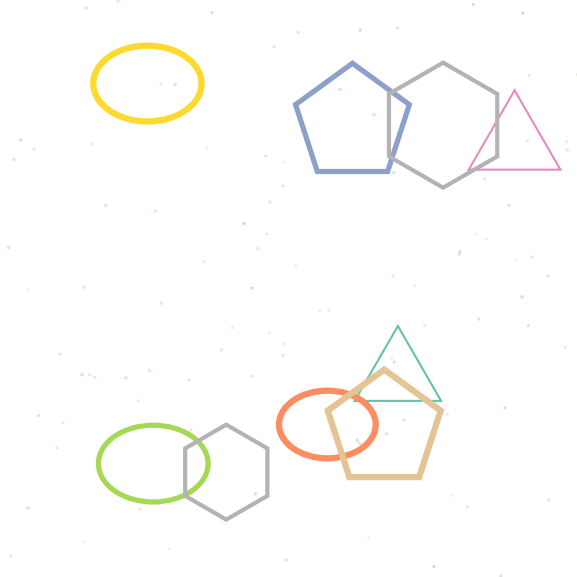[{"shape": "triangle", "thickness": 1, "radius": 0.43, "center": [0.689, 0.348]}, {"shape": "oval", "thickness": 3, "radius": 0.42, "center": [0.567, 0.264]}, {"shape": "pentagon", "thickness": 2.5, "radius": 0.52, "center": [0.61, 0.786]}, {"shape": "triangle", "thickness": 1, "radius": 0.46, "center": [0.891, 0.751]}, {"shape": "oval", "thickness": 2.5, "radius": 0.47, "center": [0.265, 0.196]}, {"shape": "oval", "thickness": 3, "radius": 0.47, "center": [0.255, 0.854]}, {"shape": "pentagon", "thickness": 3, "radius": 0.51, "center": [0.665, 0.256]}, {"shape": "hexagon", "thickness": 2, "radius": 0.54, "center": [0.767, 0.782]}, {"shape": "hexagon", "thickness": 2, "radius": 0.41, "center": [0.392, 0.182]}]